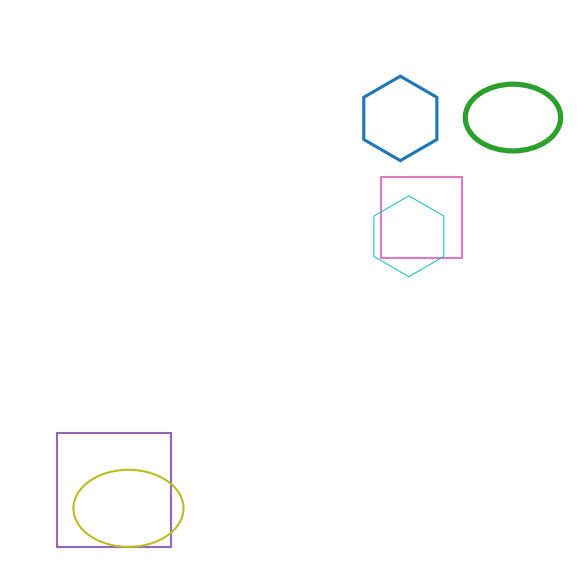[{"shape": "hexagon", "thickness": 1.5, "radius": 0.37, "center": [0.693, 0.794]}, {"shape": "oval", "thickness": 2.5, "radius": 0.41, "center": [0.888, 0.796]}, {"shape": "square", "thickness": 1, "radius": 0.49, "center": [0.198, 0.151]}, {"shape": "square", "thickness": 1, "radius": 0.35, "center": [0.73, 0.623]}, {"shape": "oval", "thickness": 1, "radius": 0.48, "center": [0.222, 0.119]}, {"shape": "hexagon", "thickness": 0.5, "radius": 0.35, "center": [0.708, 0.59]}]